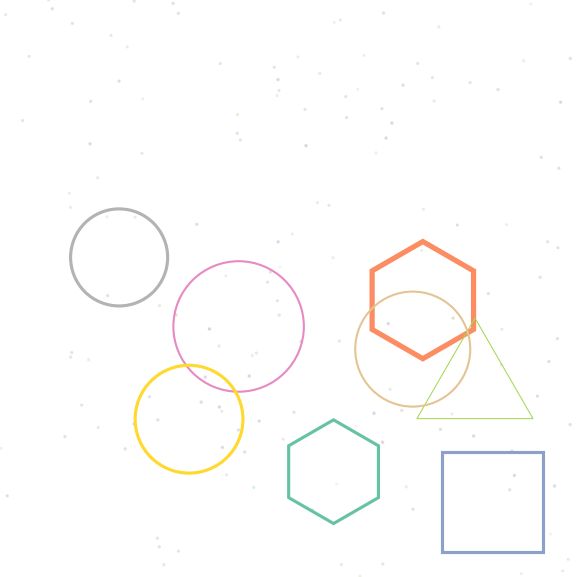[{"shape": "hexagon", "thickness": 1.5, "radius": 0.45, "center": [0.578, 0.182]}, {"shape": "hexagon", "thickness": 2.5, "radius": 0.51, "center": [0.732, 0.479]}, {"shape": "square", "thickness": 1.5, "radius": 0.43, "center": [0.853, 0.13]}, {"shape": "circle", "thickness": 1, "radius": 0.56, "center": [0.413, 0.434]}, {"shape": "triangle", "thickness": 0.5, "radius": 0.58, "center": [0.822, 0.332]}, {"shape": "circle", "thickness": 1.5, "radius": 0.47, "center": [0.327, 0.273]}, {"shape": "circle", "thickness": 1, "radius": 0.5, "center": [0.715, 0.395]}, {"shape": "circle", "thickness": 1.5, "radius": 0.42, "center": [0.206, 0.553]}]